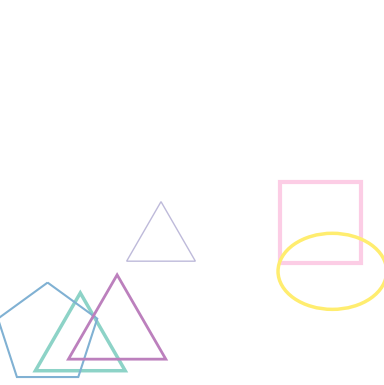[{"shape": "triangle", "thickness": 2.5, "radius": 0.67, "center": [0.209, 0.104]}, {"shape": "triangle", "thickness": 1, "radius": 0.52, "center": [0.418, 0.373]}, {"shape": "pentagon", "thickness": 1.5, "radius": 0.68, "center": [0.124, 0.13]}, {"shape": "square", "thickness": 3, "radius": 0.53, "center": [0.833, 0.422]}, {"shape": "triangle", "thickness": 2, "radius": 0.73, "center": [0.304, 0.14]}, {"shape": "oval", "thickness": 2.5, "radius": 0.71, "center": [0.863, 0.295]}]